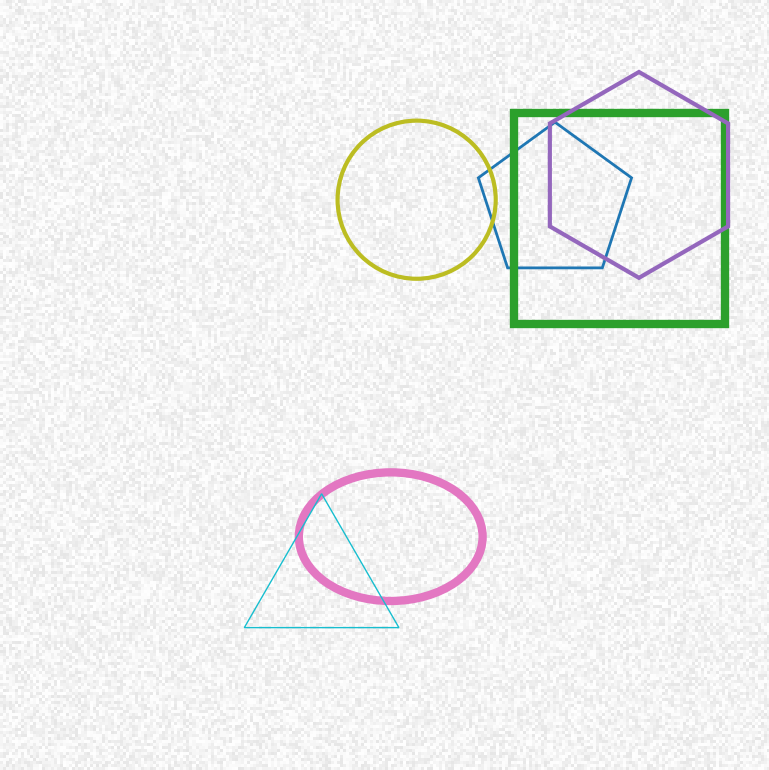[{"shape": "pentagon", "thickness": 1, "radius": 0.52, "center": [0.721, 0.737]}, {"shape": "square", "thickness": 3, "radius": 0.69, "center": [0.805, 0.716]}, {"shape": "hexagon", "thickness": 1.5, "radius": 0.67, "center": [0.83, 0.773]}, {"shape": "oval", "thickness": 3, "radius": 0.6, "center": [0.507, 0.303]}, {"shape": "circle", "thickness": 1.5, "radius": 0.51, "center": [0.541, 0.741]}, {"shape": "triangle", "thickness": 0.5, "radius": 0.58, "center": [0.418, 0.243]}]